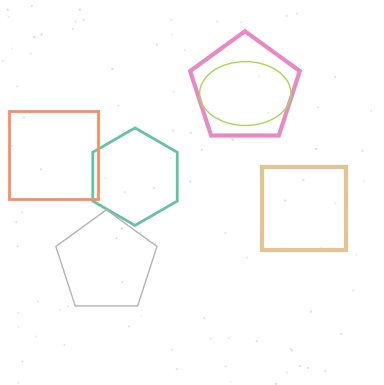[{"shape": "hexagon", "thickness": 2, "radius": 0.63, "center": [0.351, 0.541]}, {"shape": "square", "thickness": 2, "radius": 0.58, "center": [0.139, 0.597]}, {"shape": "pentagon", "thickness": 3, "radius": 0.75, "center": [0.636, 0.769]}, {"shape": "oval", "thickness": 1, "radius": 0.59, "center": [0.637, 0.757]}, {"shape": "square", "thickness": 3, "radius": 0.54, "center": [0.79, 0.458]}, {"shape": "pentagon", "thickness": 1, "radius": 0.69, "center": [0.276, 0.317]}]